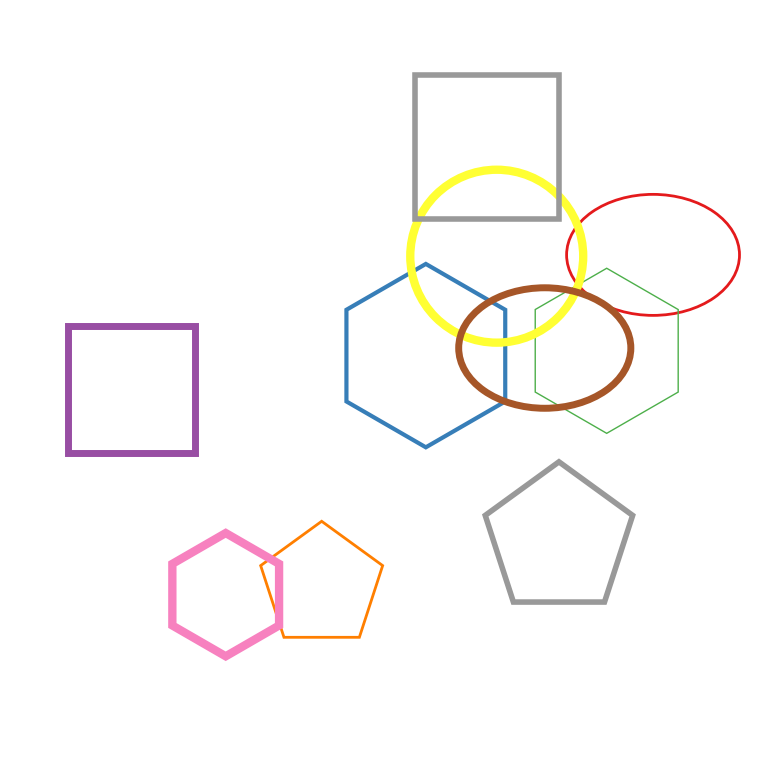[{"shape": "oval", "thickness": 1, "radius": 0.56, "center": [0.848, 0.669]}, {"shape": "hexagon", "thickness": 1.5, "radius": 0.6, "center": [0.553, 0.538]}, {"shape": "hexagon", "thickness": 0.5, "radius": 0.54, "center": [0.788, 0.544]}, {"shape": "square", "thickness": 2.5, "radius": 0.41, "center": [0.171, 0.494]}, {"shape": "pentagon", "thickness": 1, "radius": 0.42, "center": [0.418, 0.24]}, {"shape": "circle", "thickness": 3, "radius": 0.56, "center": [0.645, 0.667]}, {"shape": "oval", "thickness": 2.5, "radius": 0.56, "center": [0.707, 0.548]}, {"shape": "hexagon", "thickness": 3, "radius": 0.4, "center": [0.293, 0.228]}, {"shape": "square", "thickness": 2, "radius": 0.47, "center": [0.632, 0.809]}, {"shape": "pentagon", "thickness": 2, "radius": 0.5, "center": [0.726, 0.3]}]